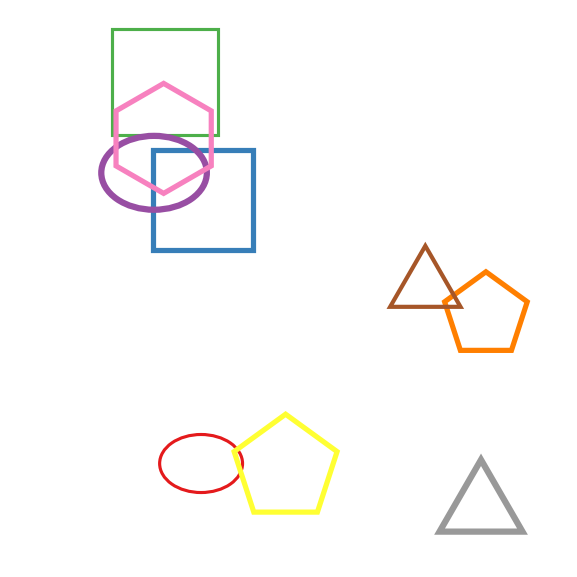[{"shape": "oval", "thickness": 1.5, "radius": 0.36, "center": [0.348, 0.197]}, {"shape": "square", "thickness": 2.5, "radius": 0.43, "center": [0.352, 0.653]}, {"shape": "square", "thickness": 1.5, "radius": 0.46, "center": [0.285, 0.857]}, {"shape": "oval", "thickness": 3, "radius": 0.46, "center": [0.267, 0.7]}, {"shape": "pentagon", "thickness": 2.5, "radius": 0.38, "center": [0.841, 0.453]}, {"shape": "pentagon", "thickness": 2.5, "radius": 0.47, "center": [0.495, 0.188]}, {"shape": "triangle", "thickness": 2, "radius": 0.35, "center": [0.736, 0.503]}, {"shape": "hexagon", "thickness": 2.5, "radius": 0.48, "center": [0.283, 0.759]}, {"shape": "triangle", "thickness": 3, "radius": 0.41, "center": [0.833, 0.12]}]